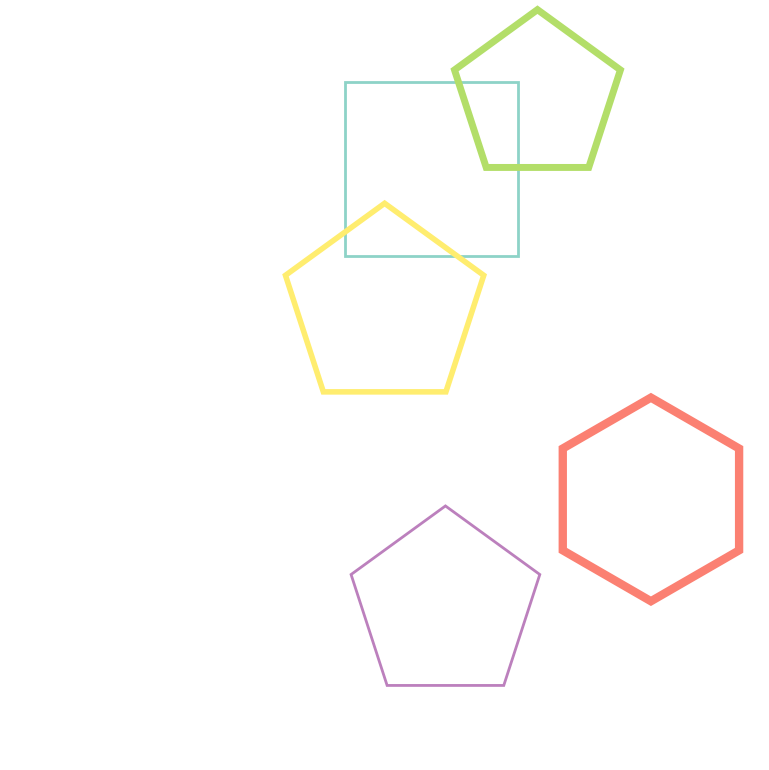[{"shape": "square", "thickness": 1, "radius": 0.56, "center": [0.561, 0.781]}, {"shape": "hexagon", "thickness": 3, "radius": 0.66, "center": [0.845, 0.351]}, {"shape": "pentagon", "thickness": 2.5, "radius": 0.57, "center": [0.698, 0.874]}, {"shape": "pentagon", "thickness": 1, "radius": 0.64, "center": [0.578, 0.214]}, {"shape": "pentagon", "thickness": 2, "radius": 0.68, "center": [0.5, 0.601]}]